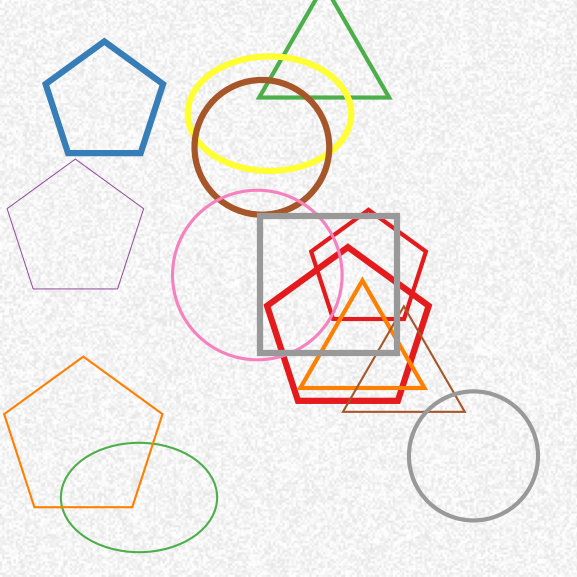[{"shape": "pentagon", "thickness": 3, "radius": 0.74, "center": [0.602, 0.424]}, {"shape": "pentagon", "thickness": 2, "radius": 0.52, "center": [0.638, 0.531]}, {"shape": "pentagon", "thickness": 3, "radius": 0.53, "center": [0.181, 0.82]}, {"shape": "oval", "thickness": 1, "radius": 0.68, "center": [0.241, 0.138]}, {"shape": "triangle", "thickness": 2, "radius": 0.65, "center": [0.561, 0.895]}, {"shape": "pentagon", "thickness": 0.5, "radius": 0.62, "center": [0.131, 0.599]}, {"shape": "pentagon", "thickness": 1, "radius": 0.72, "center": [0.144, 0.237]}, {"shape": "triangle", "thickness": 2, "radius": 0.62, "center": [0.628, 0.389]}, {"shape": "oval", "thickness": 3, "radius": 0.71, "center": [0.467, 0.802]}, {"shape": "triangle", "thickness": 1, "radius": 0.61, "center": [0.699, 0.347]}, {"shape": "circle", "thickness": 3, "radius": 0.58, "center": [0.453, 0.744]}, {"shape": "circle", "thickness": 1.5, "radius": 0.73, "center": [0.446, 0.523]}, {"shape": "circle", "thickness": 2, "radius": 0.56, "center": [0.82, 0.21]}, {"shape": "square", "thickness": 3, "radius": 0.59, "center": [0.569, 0.506]}]